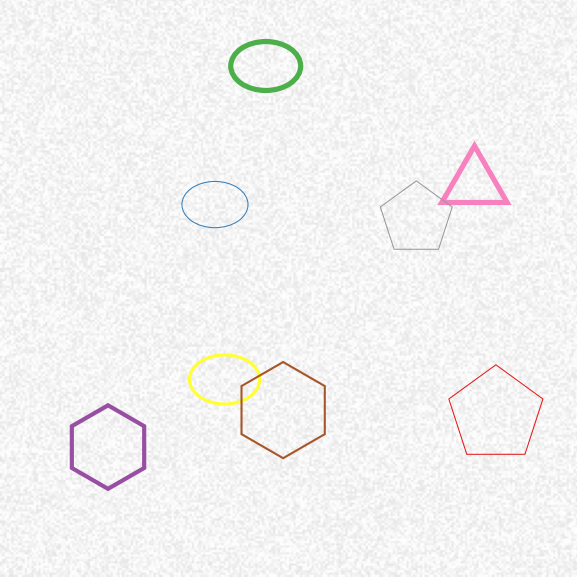[{"shape": "pentagon", "thickness": 0.5, "radius": 0.43, "center": [0.859, 0.282]}, {"shape": "oval", "thickness": 0.5, "radius": 0.29, "center": [0.372, 0.645]}, {"shape": "oval", "thickness": 2.5, "radius": 0.3, "center": [0.46, 0.885]}, {"shape": "hexagon", "thickness": 2, "radius": 0.36, "center": [0.187, 0.225]}, {"shape": "oval", "thickness": 1.5, "radius": 0.3, "center": [0.389, 0.342]}, {"shape": "hexagon", "thickness": 1, "radius": 0.42, "center": [0.49, 0.289]}, {"shape": "triangle", "thickness": 2.5, "radius": 0.33, "center": [0.822, 0.681]}, {"shape": "pentagon", "thickness": 0.5, "radius": 0.33, "center": [0.721, 0.62]}]